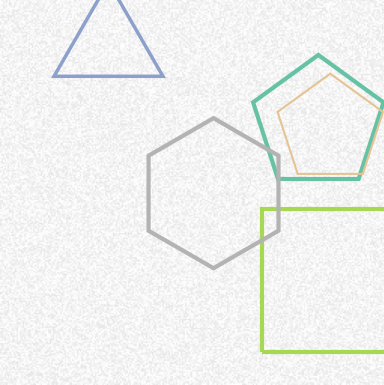[{"shape": "pentagon", "thickness": 3, "radius": 0.89, "center": [0.827, 0.679]}, {"shape": "triangle", "thickness": 2.5, "radius": 0.82, "center": [0.282, 0.883]}, {"shape": "square", "thickness": 3, "radius": 0.93, "center": [0.867, 0.271]}, {"shape": "pentagon", "thickness": 1.5, "radius": 0.72, "center": [0.858, 0.665]}, {"shape": "hexagon", "thickness": 3, "radius": 0.97, "center": [0.555, 0.498]}]